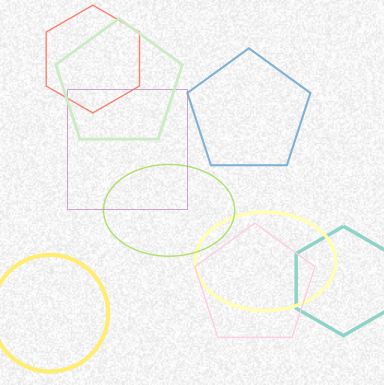[{"shape": "hexagon", "thickness": 2.5, "radius": 0.71, "center": [0.892, 0.27]}, {"shape": "oval", "thickness": 2.5, "radius": 0.91, "center": [0.69, 0.321]}, {"shape": "hexagon", "thickness": 1, "radius": 0.7, "center": [0.241, 0.847]}, {"shape": "pentagon", "thickness": 1.5, "radius": 0.84, "center": [0.646, 0.707]}, {"shape": "oval", "thickness": 1, "radius": 0.85, "center": [0.439, 0.454]}, {"shape": "pentagon", "thickness": 1, "radius": 0.82, "center": [0.662, 0.256]}, {"shape": "square", "thickness": 0.5, "radius": 0.78, "center": [0.33, 0.613]}, {"shape": "pentagon", "thickness": 2, "radius": 0.86, "center": [0.309, 0.779]}, {"shape": "circle", "thickness": 3, "radius": 0.76, "center": [0.13, 0.187]}]